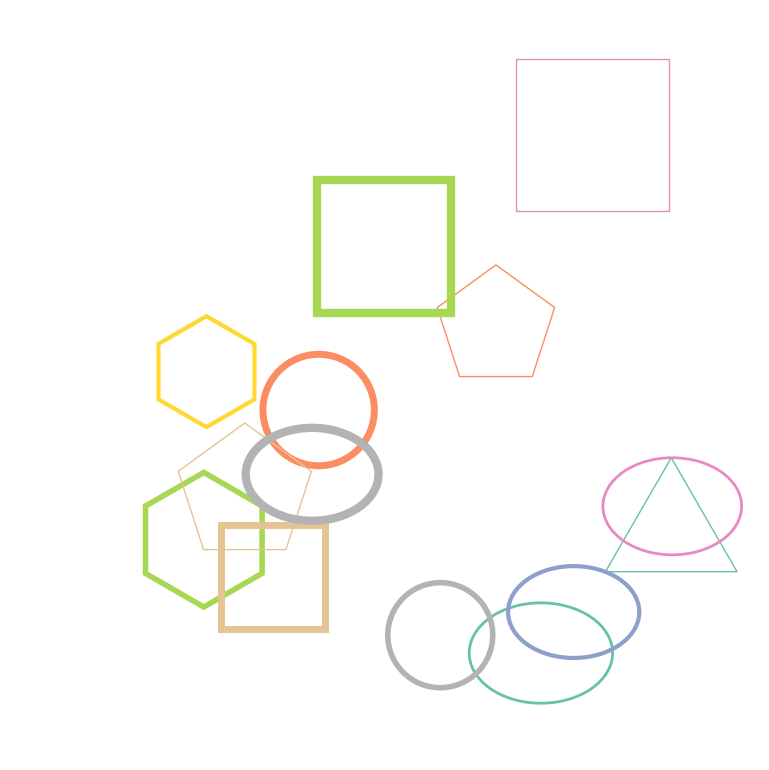[{"shape": "triangle", "thickness": 0.5, "radius": 0.49, "center": [0.872, 0.307]}, {"shape": "oval", "thickness": 1, "radius": 0.47, "center": [0.702, 0.152]}, {"shape": "pentagon", "thickness": 0.5, "radius": 0.4, "center": [0.644, 0.576]}, {"shape": "circle", "thickness": 2.5, "radius": 0.36, "center": [0.414, 0.467]}, {"shape": "oval", "thickness": 1.5, "radius": 0.43, "center": [0.745, 0.205]}, {"shape": "square", "thickness": 0.5, "radius": 0.5, "center": [0.769, 0.825]}, {"shape": "oval", "thickness": 1, "radius": 0.45, "center": [0.873, 0.342]}, {"shape": "hexagon", "thickness": 2, "radius": 0.44, "center": [0.265, 0.299]}, {"shape": "square", "thickness": 3, "radius": 0.43, "center": [0.499, 0.68]}, {"shape": "hexagon", "thickness": 1.5, "radius": 0.36, "center": [0.268, 0.517]}, {"shape": "pentagon", "thickness": 0.5, "radius": 0.45, "center": [0.318, 0.36]}, {"shape": "square", "thickness": 2.5, "radius": 0.34, "center": [0.354, 0.25]}, {"shape": "oval", "thickness": 3, "radius": 0.43, "center": [0.405, 0.384]}, {"shape": "circle", "thickness": 2, "radius": 0.34, "center": [0.572, 0.175]}]